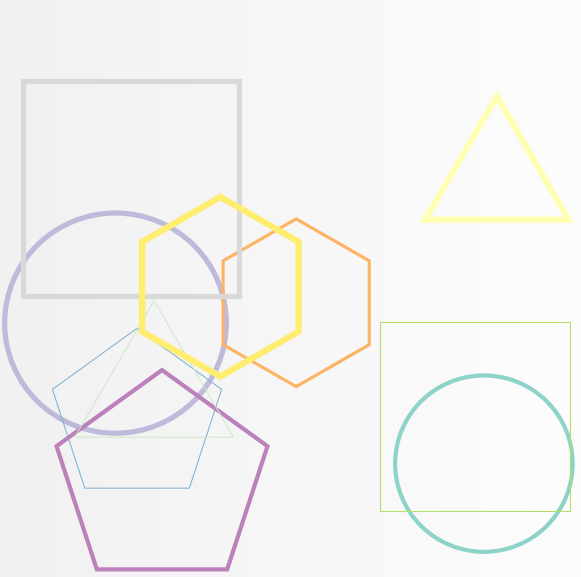[{"shape": "circle", "thickness": 2, "radius": 0.76, "center": [0.833, 0.196]}, {"shape": "triangle", "thickness": 3, "radius": 0.71, "center": [0.855, 0.69]}, {"shape": "circle", "thickness": 2.5, "radius": 0.95, "center": [0.199, 0.44]}, {"shape": "pentagon", "thickness": 0.5, "radius": 0.77, "center": [0.236, 0.278]}, {"shape": "hexagon", "thickness": 1.5, "radius": 0.73, "center": [0.51, 0.475]}, {"shape": "square", "thickness": 0.5, "radius": 0.82, "center": [0.818, 0.278]}, {"shape": "square", "thickness": 2.5, "radius": 0.93, "center": [0.225, 0.672]}, {"shape": "pentagon", "thickness": 2, "radius": 0.95, "center": [0.279, 0.168]}, {"shape": "triangle", "thickness": 0.5, "radius": 0.79, "center": [0.265, 0.321]}, {"shape": "hexagon", "thickness": 3, "radius": 0.78, "center": [0.379, 0.503]}]